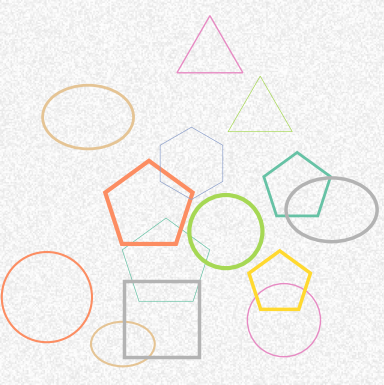[{"shape": "pentagon", "thickness": 2, "radius": 0.46, "center": [0.772, 0.513]}, {"shape": "pentagon", "thickness": 0.5, "radius": 0.6, "center": [0.431, 0.314]}, {"shape": "pentagon", "thickness": 3, "radius": 0.6, "center": [0.387, 0.463]}, {"shape": "circle", "thickness": 1.5, "radius": 0.59, "center": [0.122, 0.228]}, {"shape": "hexagon", "thickness": 0.5, "radius": 0.47, "center": [0.497, 0.576]}, {"shape": "triangle", "thickness": 1, "radius": 0.49, "center": [0.545, 0.86]}, {"shape": "circle", "thickness": 1, "radius": 0.47, "center": [0.737, 0.168]}, {"shape": "circle", "thickness": 3, "radius": 0.47, "center": [0.587, 0.398]}, {"shape": "triangle", "thickness": 0.5, "radius": 0.48, "center": [0.676, 0.706]}, {"shape": "pentagon", "thickness": 2.5, "radius": 0.42, "center": [0.727, 0.264]}, {"shape": "oval", "thickness": 1.5, "radius": 0.41, "center": [0.319, 0.106]}, {"shape": "oval", "thickness": 2, "radius": 0.59, "center": [0.229, 0.696]}, {"shape": "square", "thickness": 2.5, "radius": 0.49, "center": [0.42, 0.171]}, {"shape": "oval", "thickness": 2.5, "radius": 0.59, "center": [0.861, 0.455]}]